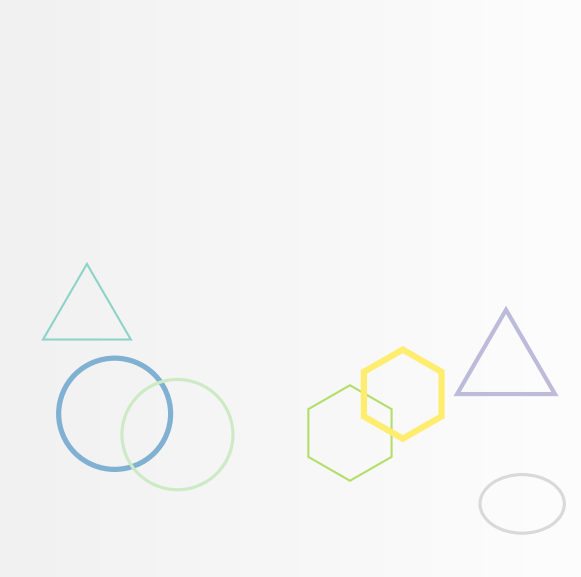[{"shape": "triangle", "thickness": 1, "radius": 0.44, "center": [0.15, 0.455]}, {"shape": "triangle", "thickness": 2, "radius": 0.49, "center": [0.871, 0.365]}, {"shape": "circle", "thickness": 2.5, "radius": 0.48, "center": [0.197, 0.283]}, {"shape": "hexagon", "thickness": 1, "radius": 0.41, "center": [0.602, 0.249]}, {"shape": "oval", "thickness": 1.5, "radius": 0.36, "center": [0.898, 0.127]}, {"shape": "circle", "thickness": 1.5, "radius": 0.48, "center": [0.305, 0.247]}, {"shape": "hexagon", "thickness": 3, "radius": 0.39, "center": [0.693, 0.317]}]